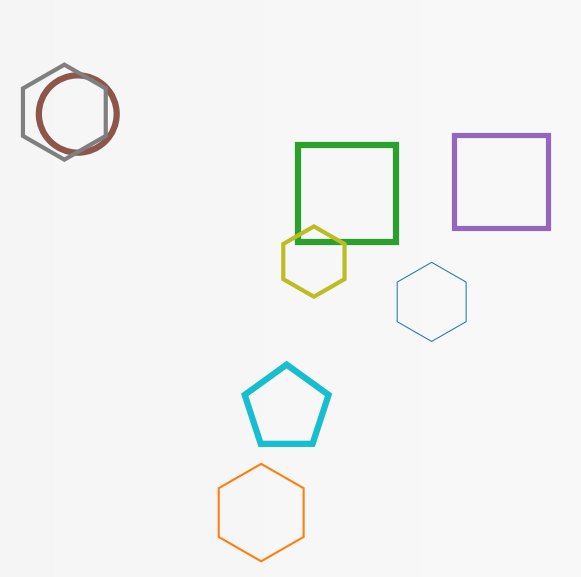[{"shape": "hexagon", "thickness": 0.5, "radius": 0.34, "center": [0.743, 0.476]}, {"shape": "hexagon", "thickness": 1, "radius": 0.42, "center": [0.449, 0.112]}, {"shape": "square", "thickness": 3, "radius": 0.42, "center": [0.597, 0.663]}, {"shape": "square", "thickness": 2.5, "radius": 0.41, "center": [0.862, 0.685]}, {"shape": "circle", "thickness": 3, "radius": 0.33, "center": [0.134, 0.802]}, {"shape": "hexagon", "thickness": 2, "radius": 0.41, "center": [0.111, 0.805]}, {"shape": "hexagon", "thickness": 2, "radius": 0.3, "center": [0.54, 0.546]}, {"shape": "pentagon", "thickness": 3, "radius": 0.38, "center": [0.493, 0.292]}]